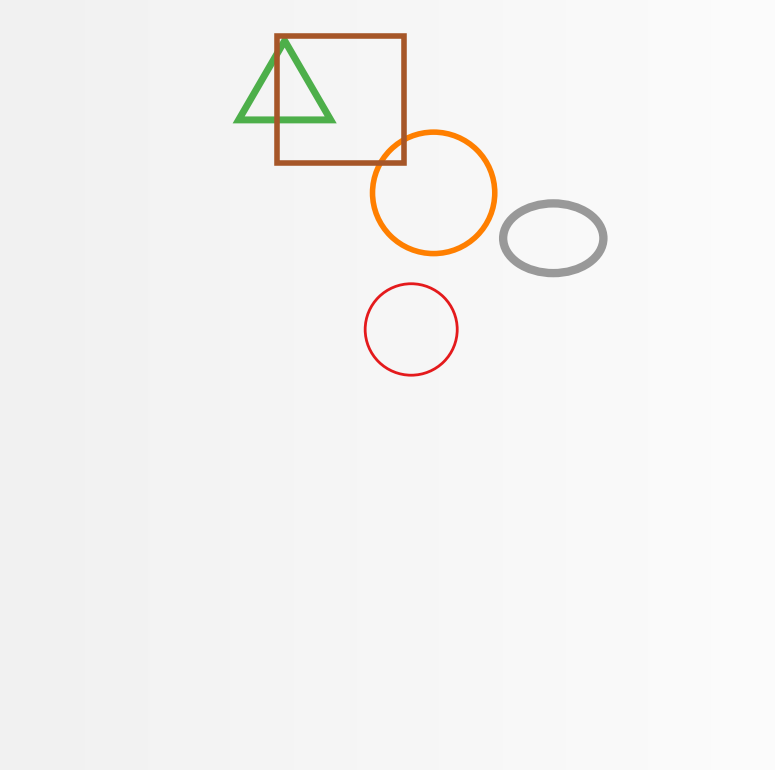[{"shape": "circle", "thickness": 1, "radius": 0.3, "center": [0.531, 0.572]}, {"shape": "triangle", "thickness": 2.5, "radius": 0.34, "center": [0.367, 0.879]}, {"shape": "circle", "thickness": 2, "radius": 0.39, "center": [0.56, 0.75]}, {"shape": "square", "thickness": 2, "radius": 0.41, "center": [0.439, 0.871]}, {"shape": "oval", "thickness": 3, "radius": 0.32, "center": [0.714, 0.691]}]